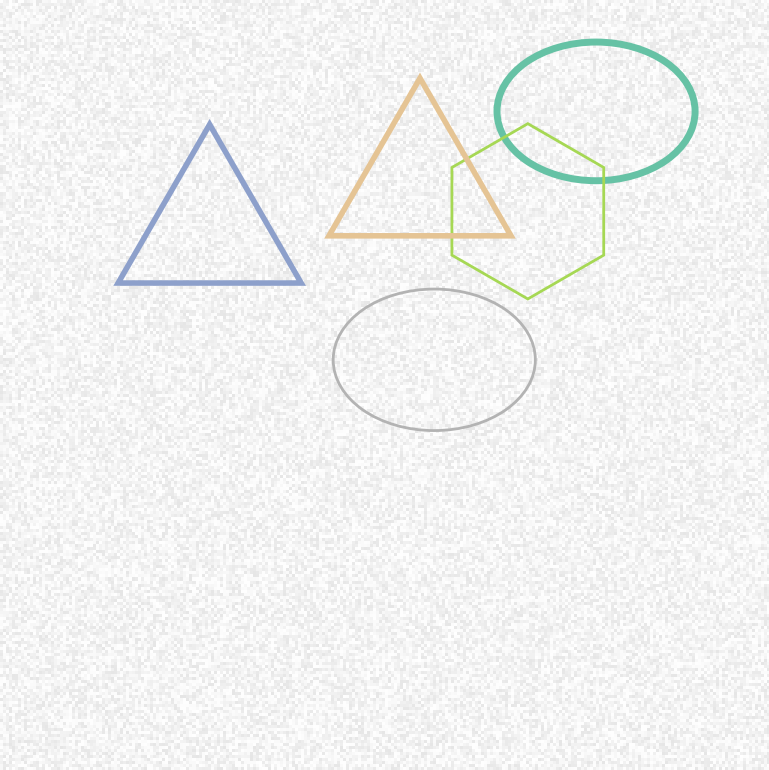[{"shape": "oval", "thickness": 2.5, "radius": 0.64, "center": [0.774, 0.855]}, {"shape": "triangle", "thickness": 2, "radius": 0.69, "center": [0.272, 0.701]}, {"shape": "hexagon", "thickness": 1, "radius": 0.57, "center": [0.685, 0.726]}, {"shape": "triangle", "thickness": 2, "radius": 0.68, "center": [0.545, 0.762]}, {"shape": "oval", "thickness": 1, "radius": 0.66, "center": [0.564, 0.533]}]